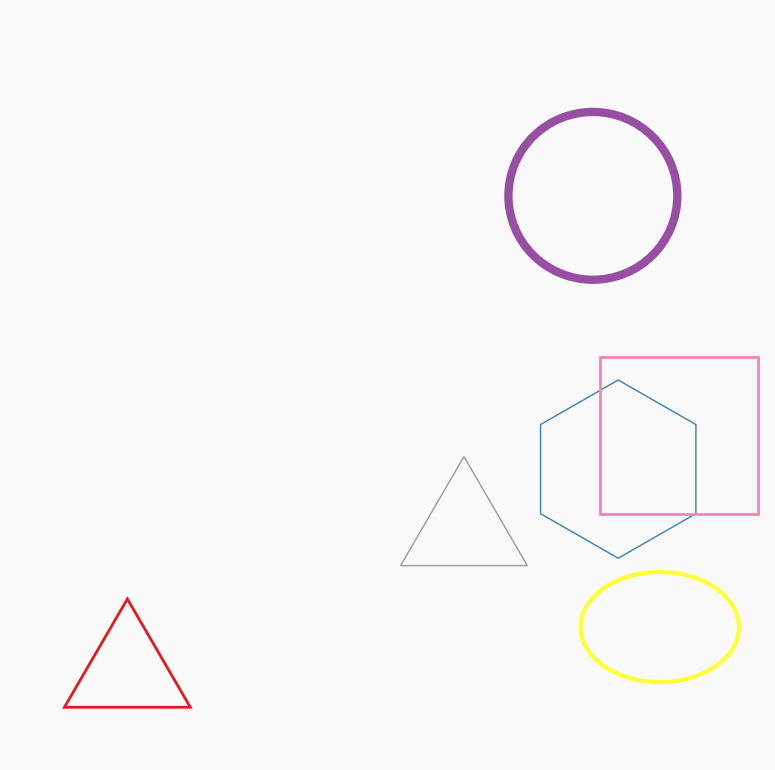[{"shape": "triangle", "thickness": 1, "radius": 0.47, "center": [0.164, 0.128]}, {"shape": "hexagon", "thickness": 0.5, "radius": 0.58, "center": [0.798, 0.391]}, {"shape": "circle", "thickness": 3, "radius": 0.54, "center": [0.765, 0.746]}, {"shape": "oval", "thickness": 1.5, "radius": 0.51, "center": [0.851, 0.186]}, {"shape": "square", "thickness": 1, "radius": 0.51, "center": [0.876, 0.434]}, {"shape": "triangle", "thickness": 0.5, "radius": 0.47, "center": [0.599, 0.313]}]